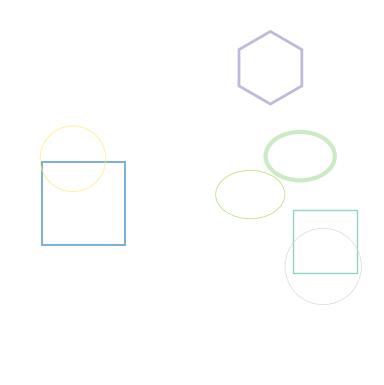[{"shape": "square", "thickness": 1, "radius": 0.41, "center": [0.844, 0.372]}, {"shape": "hexagon", "thickness": 2, "radius": 0.47, "center": [0.702, 0.824]}, {"shape": "square", "thickness": 1.5, "radius": 0.54, "center": [0.216, 0.471]}, {"shape": "oval", "thickness": 0.5, "radius": 0.45, "center": [0.65, 0.495]}, {"shape": "circle", "thickness": 0.5, "radius": 0.5, "center": [0.839, 0.308]}, {"shape": "oval", "thickness": 3, "radius": 0.45, "center": [0.78, 0.595]}, {"shape": "circle", "thickness": 0.5, "radius": 0.43, "center": [0.189, 0.588]}]